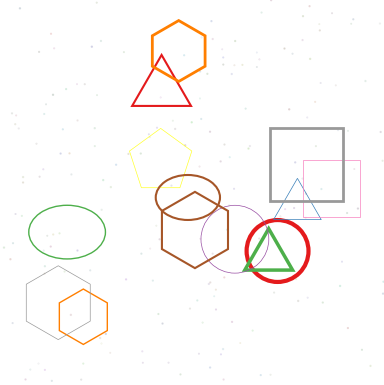[{"shape": "triangle", "thickness": 1.5, "radius": 0.44, "center": [0.42, 0.769]}, {"shape": "circle", "thickness": 3, "radius": 0.4, "center": [0.721, 0.348]}, {"shape": "triangle", "thickness": 0.5, "radius": 0.36, "center": [0.773, 0.465]}, {"shape": "oval", "thickness": 1, "radius": 0.5, "center": [0.174, 0.397]}, {"shape": "triangle", "thickness": 2.5, "radius": 0.36, "center": [0.698, 0.334]}, {"shape": "circle", "thickness": 0.5, "radius": 0.44, "center": [0.61, 0.379]}, {"shape": "hexagon", "thickness": 2, "radius": 0.4, "center": [0.464, 0.868]}, {"shape": "hexagon", "thickness": 1, "radius": 0.36, "center": [0.216, 0.177]}, {"shape": "pentagon", "thickness": 0.5, "radius": 0.43, "center": [0.417, 0.581]}, {"shape": "oval", "thickness": 1.5, "radius": 0.42, "center": [0.488, 0.487]}, {"shape": "hexagon", "thickness": 1.5, "radius": 0.5, "center": [0.506, 0.403]}, {"shape": "square", "thickness": 0.5, "radius": 0.37, "center": [0.861, 0.51]}, {"shape": "hexagon", "thickness": 0.5, "radius": 0.48, "center": [0.151, 0.214]}, {"shape": "square", "thickness": 2, "radius": 0.48, "center": [0.796, 0.573]}]